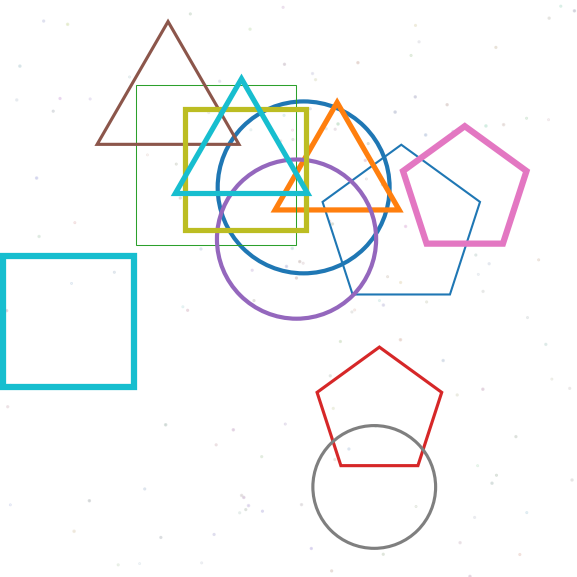[{"shape": "pentagon", "thickness": 1, "radius": 0.72, "center": [0.695, 0.605]}, {"shape": "circle", "thickness": 2, "radius": 0.74, "center": [0.526, 0.675]}, {"shape": "triangle", "thickness": 2.5, "radius": 0.62, "center": [0.584, 0.698]}, {"shape": "square", "thickness": 0.5, "radius": 0.7, "center": [0.374, 0.713]}, {"shape": "pentagon", "thickness": 1.5, "radius": 0.57, "center": [0.657, 0.285]}, {"shape": "circle", "thickness": 2, "radius": 0.69, "center": [0.513, 0.585]}, {"shape": "triangle", "thickness": 1.5, "radius": 0.71, "center": [0.291, 0.82]}, {"shape": "pentagon", "thickness": 3, "radius": 0.56, "center": [0.805, 0.668]}, {"shape": "circle", "thickness": 1.5, "radius": 0.53, "center": [0.648, 0.156]}, {"shape": "square", "thickness": 2.5, "radius": 0.52, "center": [0.426, 0.705]}, {"shape": "triangle", "thickness": 2.5, "radius": 0.66, "center": [0.418, 0.73]}, {"shape": "square", "thickness": 3, "radius": 0.57, "center": [0.119, 0.443]}]